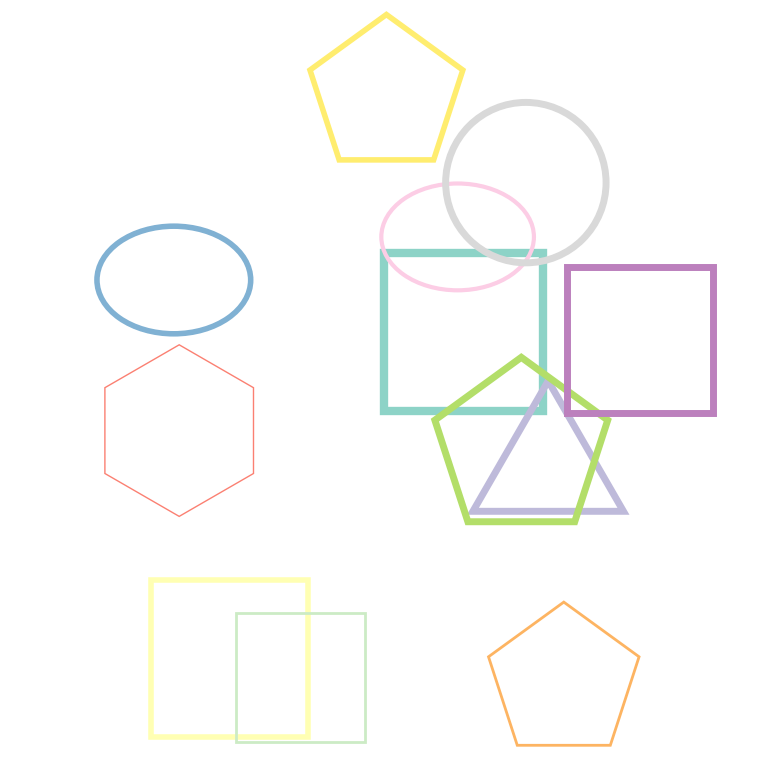[{"shape": "square", "thickness": 3, "radius": 0.52, "center": [0.602, 0.569]}, {"shape": "square", "thickness": 2, "radius": 0.51, "center": [0.297, 0.145]}, {"shape": "triangle", "thickness": 2.5, "radius": 0.56, "center": [0.712, 0.392]}, {"shape": "hexagon", "thickness": 0.5, "radius": 0.56, "center": [0.233, 0.441]}, {"shape": "oval", "thickness": 2, "radius": 0.5, "center": [0.226, 0.636]}, {"shape": "pentagon", "thickness": 1, "radius": 0.51, "center": [0.732, 0.115]}, {"shape": "pentagon", "thickness": 2.5, "radius": 0.59, "center": [0.677, 0.418]}, {"shape": "oval", "thickness": 1.5, "radius": 0.5, "center": [0.594, 0.692]}, {"shape": "circle", "thickness": 2.5, "radius": 0.52, "center": [0.683, 0.763]}, {"shape": "square", "thickness": 2.5, "radius": 0.47, "center": [0.831, 0.558]}, {"shape": "square", "thickness": 1, "radius": 0.42, "center": [0.39, 0.12]}, {"shape": "pentagon", "thickness": 2, "radius": 0.52, "center": [0.502, 0.877]}]